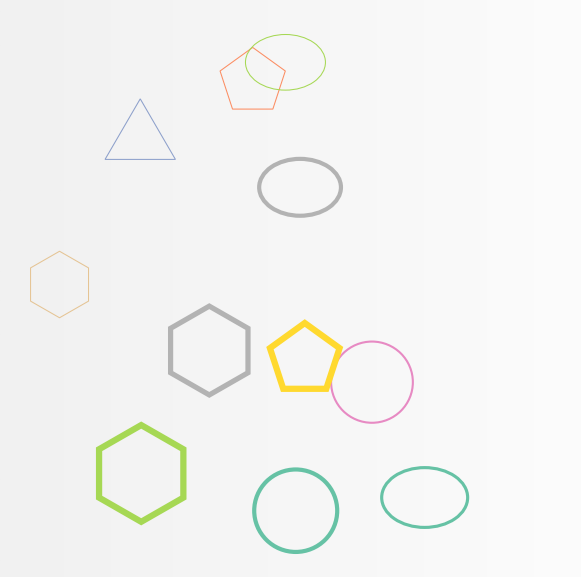[{"shape": "oval", "thickness": 1.5, "radius": 0.37, "center": [0.731, 0.138]}, {"shape": "circle", "thickness": 2, "radius": 0.36, "center": [0.509, 0.115]}, {"shape": "pentagon", "thickness": 0.5, "radius": 0.3, "center": [0.435, 0.858]}, {"shape": "triangle", "thickness": 0.5, "radius": 0.35, "center": [0.241, 0.758]}, {"shape": "circle", "thickness": 1, "radius": 0.35, "center": [0.64, 0.337]}, {"shape": "hexagon", "thickness": 3, "radius": 0.42, "center": [0.243, 0.179]}, {"shape": "oval", "thickness": 0.5, "radius": 0.34, "center": [0.491, 0.891]}, {"shape": "pentagon", "thickness": 3, "radius": 0.31, "center": [0.524, 0.377]}, {"shape": "hexagon", "thickness": 0.5, "radius": 0.29, "center": [0.102, 0.506]}, {"shape": "hexagon", "thickness": 2.5, "radius": 0.38, "center": [0.36, 0.392]}, {"shape": "oval", "thickness": 2, "radius": 0.35, "center": [0.516, 0.675]}]